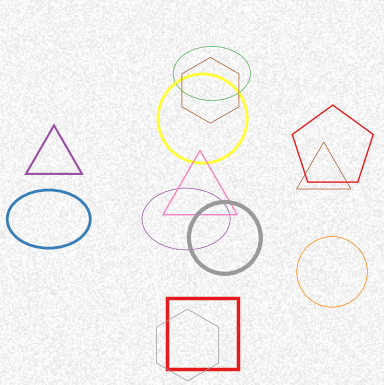[{"shape": "square", "thickness": 2.5, "radius": 0.46, "center": [0.525, 0.134]}, {"shape": "pentagon", "thickness": 1, "radius": 0.55, "center": [0.864, 0.616]}, {"shape": "oval", "thickness": 2, "radius": 0.54, "center": [0.127, 0.431]}, {"shape": "oval", "thickness": 0.5, "radius": 0.5, "center": [0.55, 0.809]}, {"shape": "triangle", "thickness": 1.5, "radius": 0.42, "center": [0.14, 0.59]}, {"shape": "oval", "thickness": 0.5, "radius": 0.57, "center": [0.483, 0.431]}, {"shape": "circle", "thickness": 0.5, "radius": 0.46, "center": [0.863, 0.294]}, {"shape": "circle", "thickness": 2, "radius": 0.58, "center": [0.526, 0.692]}, {"shape": "triangle", "thickness": 0.5, "radius": 0.41, "center": [0.841, 0.55]}, {"shape": "hexagon", "thickness": 0.5, "radius": 0.43, "center": [0.547, 0.765]}, {"shape": "triangle", "thickness": 1, "radius": 0.56, "center": [0.52, 0.498]}, {"shape": "circle", "thickness": 3, "radius": 0.47, "center": [0.584, 0.382]}, {"shape": "hexagon", "thickness": 0.5, "radius": 0.47, "center": [0.487, 0.104]}]